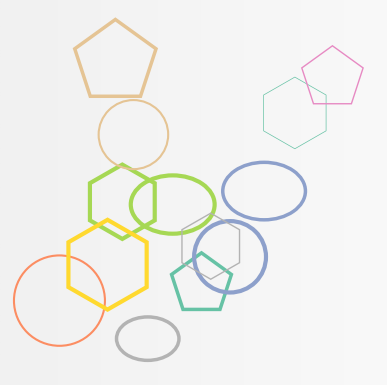[{"shape": "pentagon", "thickness": 2.5, "radius": 0.41, "center": [0.52, 0.262]}, {"shape": "hexagon", "thickness": 0.5, "radius": 0.47, "center": [0.761, 0.707]}, {"shape": "circle", "thickness": 1.5, "radius": 0.59, "center": [0.153, 0.219]}, {"shape": "oval", "thickness": 2.5, "radius": 0.53, "center": [0.682, 0.504]}, {"shape": "circle", "thickness": 3, "radius": 0.46, "center": [0.594, 0.333]}, {"shape": "pentagon", "thickness": 1, "radius": 0.42, "center": [0.858, 0.798]}, {"shape": "oval", "thickness": 3, "radius": 0.54, "center": [0.446, 0.469]}, {"shape": "hexagon", "thickness": 3, "radius": 0.48, "center": [0.316, 0.476]}, {"shape": "hexagon", "thickness": 3, "radius": 0.58, "center": [0.278, 0.312]}, {"shape": "circle", "thickness": 1.5, "radius": 0.45, "center": [0.344, 0.65]}, {"shape": "pentagon", "thickness": 2.5, "radius": 0.55, "center": [0.298, 0.839]}, {"shape": "oval", "thickness": 2.5, "radius": 0.4, "center": [0.381, 0.12]}, {"shape": "hexagon", "thickness": 1, "radius": 0.43, "center": [0.544, 0.361]}]